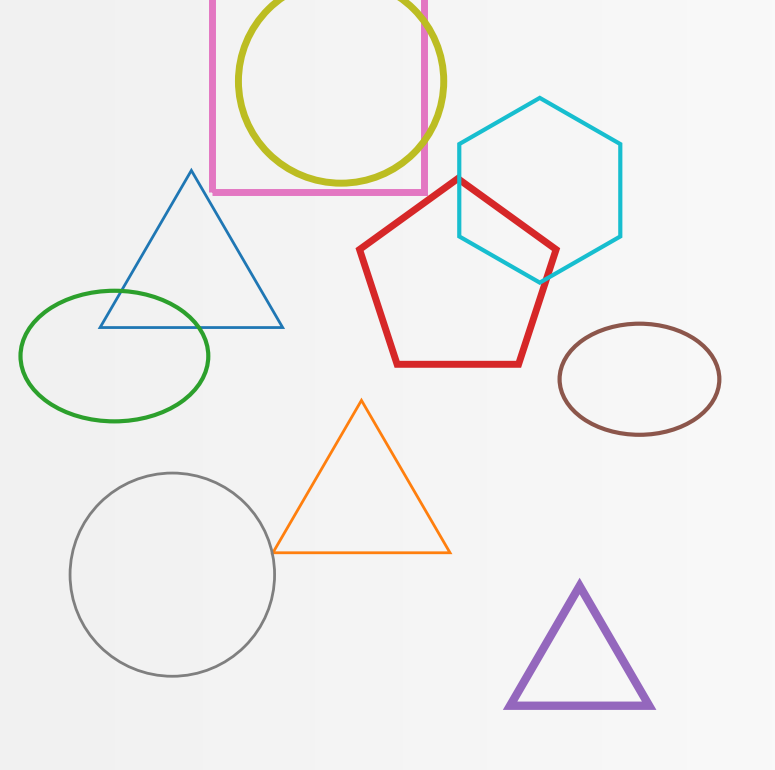[{"shape": "triangle", "thickness": 1, "radius": 0.68, "center": [0.247, 0.643]}, {"shape": "triangle", "thickness": 1, "radius": 0.66, "center": [0.466, 0.348]}, {"shape": "oval", "thickness": 1.5, "radius": 0.61, "center": [0.148, 0.538]}, {"shape": "pentagon", "thickness": 2.5, "radius": 0.67, "center": [0.591, 0.635]}, {"shape": "triangle", "thickness": 3, "radius": 0.52, "center": [0.748, 0.135]}, {"shape": "oval", "thickness": 1.5, "radius": 0.52, "center": [0.825, 0.507]}, {"shape": "square", "thickness": 2.5, "radius": 0.68, "center": [0.41, 0.887]}, {"shape": "circle", "thickness": 1, "radius": 0.66, "center": [0.222, 0.254]}, {"shape": "circle", "thickness": 2.5, "radius": 0.66, "center": [0.44, 0.895]}, {"shape": "hexagon", "thickness": 1.5, "radius": 0.6, "center": [0.696, 0.753]}]